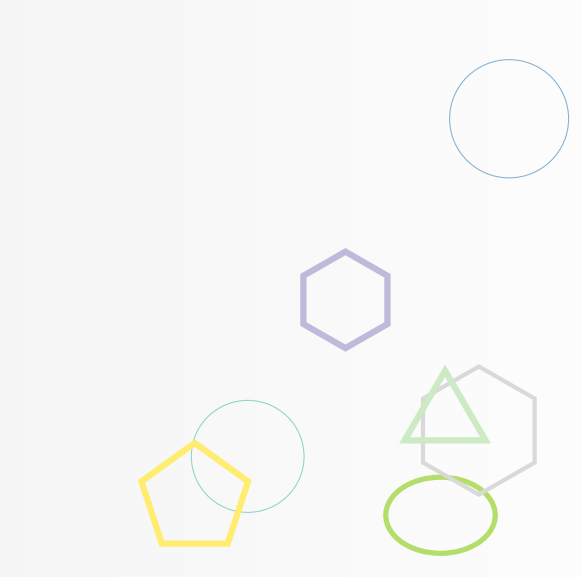[{"shape": "circle", "thickness": 0.5, "radius": 0.48, "center": [0.426, 0.209]}, {"shape": "hexagon", "thickness": 3, "radius": 0.42, "center": [0.594, 0.48]}, {"shape": "circle", "thickness": 0.5, "radius": 0.51, "center": [0.876, 0.793]}, {"shape": "oval", "thickness": 2.5, "radius": 0.47, "center": [0.758, 0.107]}, {"shape": "hexagon", "thickness": 2, "radius": 0.55, "center": [0.824, 0.254]}, {"shape": "triangle", "thickness": 3, "radius": 0.4, "center": [0.766, 0.277]}, {"shape": "pentagon", "thickness": 3, "radius": 0.48, "center": [0.335, 0.136]}]